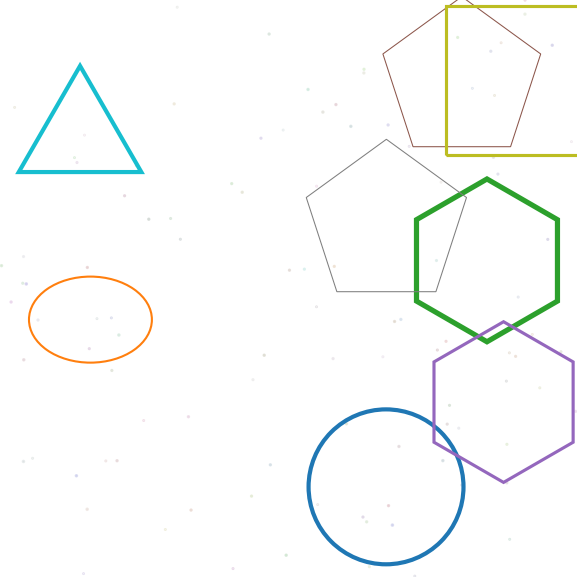[{"shape": "circle", "thickness": 2, "radius": 0.67, "center": [0.668, 0.156]}, {"shape": "oval", "thickness": 1, "radius": 0.53, "center": [0.157, 0.446]}, {"shape": "hexagon", "thickness": 2.5, "radius": 0.7, "center": [0.843, 0.548]}, {"shape": "hexagon", "thickness": 1.5, "radius": 0.7, "center": [0.872, 0.303]}, {"shape": "pentagon", "thickness": 0.5, "radius": 0.72, "center": [0.8, 0.861]}, {"shape": "pentagon", "thickness": 0.5, "radius": 0.73, "center": [0.669, 0.612]}, {"shape": "square", "thickness": 1.5, "radius": 0.64, "center": [0.9, 0.86]}, {"shape": "triangle", "thickness": 2, "radius": 0.61, "center": [0.139, 0.762]}]